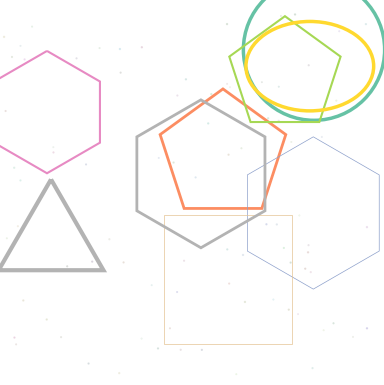[{"shape": "circle", "thickness": 2.5, "radius": 0.92, "center": [0.816, 0.871]}, {"shape": "pentagon", "thickness": 2, "radius": 0.86, "center": [0.579, 0.597]}, {"shape": "hexagon", "thickness": 0.5, "radius": 0.99, "center": [0.814, 0.447]}, {"shape": "hexagon", "thickness": 1.5, "radius": 0.79, "center": [0.122, 0.709]}, {"shape": "pentagon", "thickness": 1.5, "radius": 0.76, "center": [0.74, 0.806]}, {"shape": "oval", "thickness": 2.5, "radius": 0.83, "center": [0.805, 0.828]}, {"shape": "square", "thickness": 0.5, "radius": 0.83, "center": [0.591, 0.274]}, {"shape": "triangle", "thickness": 3, "radius": 0.79, "center": [0.133, 0.377]}, {"shape": "hexagon", "thickness": 2, "radius": 0.96, "center": [0.522, 0.549]}]